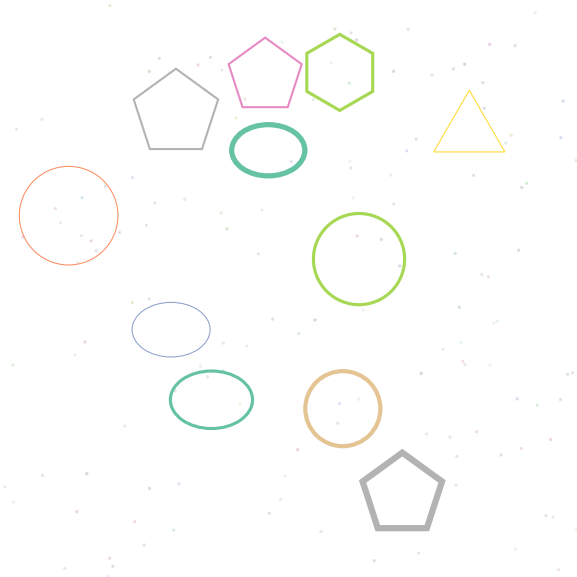[{"shape": "oval", "thickness": 1.5, "radius": 0.36, "center": [0.366, 0.307]}, {"shape": "oval", "thickness": 2.5, "radius": 0.32, "center": [0.465, 0.739]}, {"shape": "circle", "thickness": 0.5, "radius": 0.43, "center": [0.119, 0.626]}, {"shape": "oval", "thickness": 0.5, "radius": 0.34, "center": [0.296, 0.428]}, {"shape": "pentagon", "thickness": 1, "radius": 0.33, "center": [0.459, 0.867]}, {"shape": "circle", "thickness": 1.5, "radius": 0.39, "center": [0.622, 0.55]}, {"shape": "hexagon", "thickness": 1.5, "radius": 0.33, "center": [0.588, 0.874]}, {"shape": "triangle", "thickness": 0.5, "radius": 0.36, "center": [0.813, 0.772]}, {"shape": "circle", "thickness": 2, "radius": 0.32, "center": [0.594, 0.291]}, {"shape": "pentagon", "thickness": 3, "radius": 0.36, "center": [0.697, 0.143]}, {"shape": "pentagon", "thickness": 1, "radius": 0.38, "center": [0.305, 0.803]}]